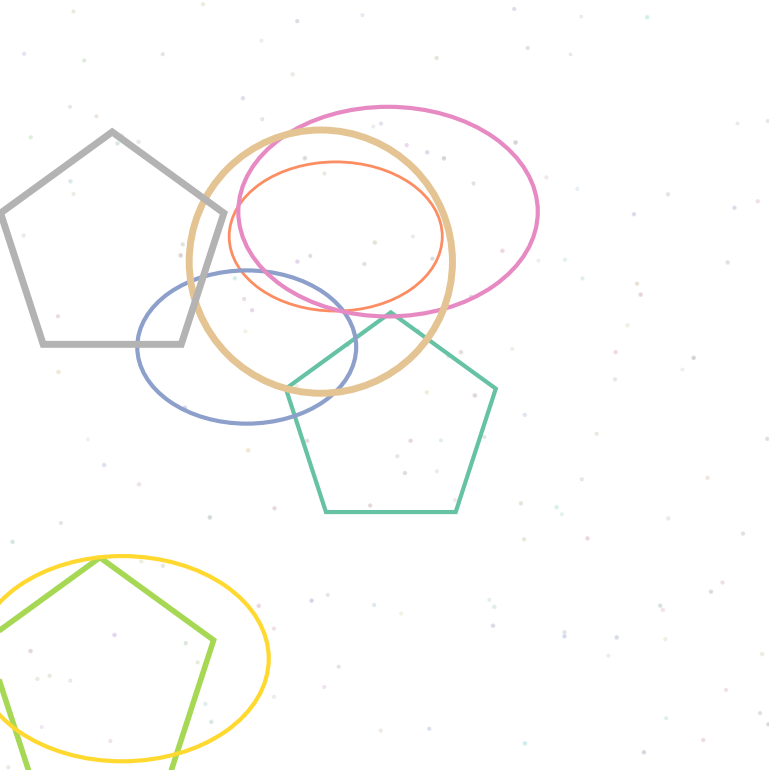[{"shape": "pentagon", "thickness": 1.5, "radius": 0.72, "center": [0.508, 0.451]}, {"shape": "oval", "thickness": 1, "radius": 0.69, "center": [0.436, 0.693]}, {"shape": "oval", "thickness": 1.5, "radius": 0.71, "center": [0.32, 0.549]}, {"shape": "oval", "thickness": 1.5, "radius": 0.97, "center": [0.504, 0.725]}, {"shape": "pentagon", "thickness": 2, "radius": 0.78, "center": [0.13, 0.121]}, {"shape": "oval", "thickness": 1.5, "radius": 0.95, "center": [0.159, 0.145]}, {"shape": "circle", "thickness": 2.5, "radius": 0.85, "center": [0.417, 0.66]}, {"shape": "pentagon", "thickness": 2.5, "radius": 0.76, "center": [0.146, 0.676]}]